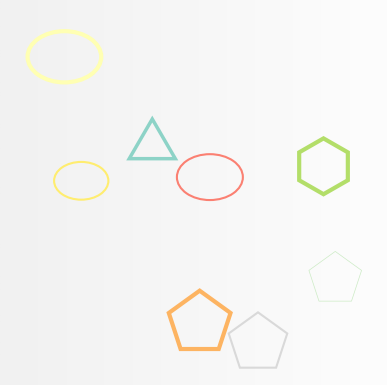[{"shape": "triangle", "thickness": 2.5, "radius": 0.34, "center": [0.393, 0.622]}, {"shape": "oval", "thickness": 3, "radius": 0.48, "center": [0.166, 0.853]}, {"shape": "oval", "thickness": 1.5, "radius": 0.43, "center": [0.542, 0.54]}, {"shape": "pentagon", "thickness": 3, "radius": 0.42, "center": [0.515, 0.161]}, {"shape": "hexagon", "thickness": 3, "radius": 0.36, "center": [0.835, 0.568]}, {"shape": "pentagon", "thickness": 1.5, "radius": 0.4, "center": [0.666, 0.109]}, {"shape": "pentagon", "thickness": 0.5, "radius": 0.36, "center": [0.865, 0.276]}, {"shape": "oval", "thickness": 1.5, "radius": 0.35, "center": [0.21, 0.53]}]